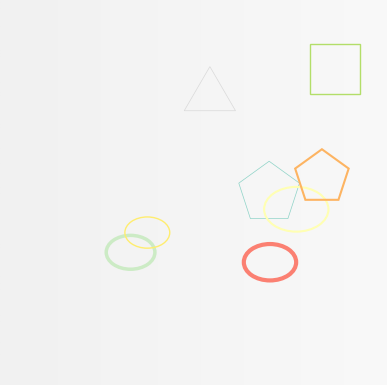[{"shape": "pentagon", "thickness": 0.5, "radius": 0.41, "center": [0.695, 0.499]}, {"shape": "oval", "thickness": 1.5, "radius": 0.42, "center": [0.765, 0.456]}, {"shape": "oval", "thickness": 3, "radius": 0.34, "center": [0.697, 0.319]}, {"shape": "pentagon", "thickness": 1.5, "radius": 0.36, "center": [0.831, 0.54]}, {"shape": "square", "thickness": 1, "radius": 0.32, "center": [0.865, 0.822]}, {"shape": "triangle", "thickness": 0.5, "radius": 0.38, "center": [0.542, 0.751]}, {"shape": "oval", "thickness": 2.5, "radius": 0.31, "center": [0.337, 0.345]}, {"shape": "oval", "thickness": 1, "radius": 0.29, "center": [0.38, 0.396]}]